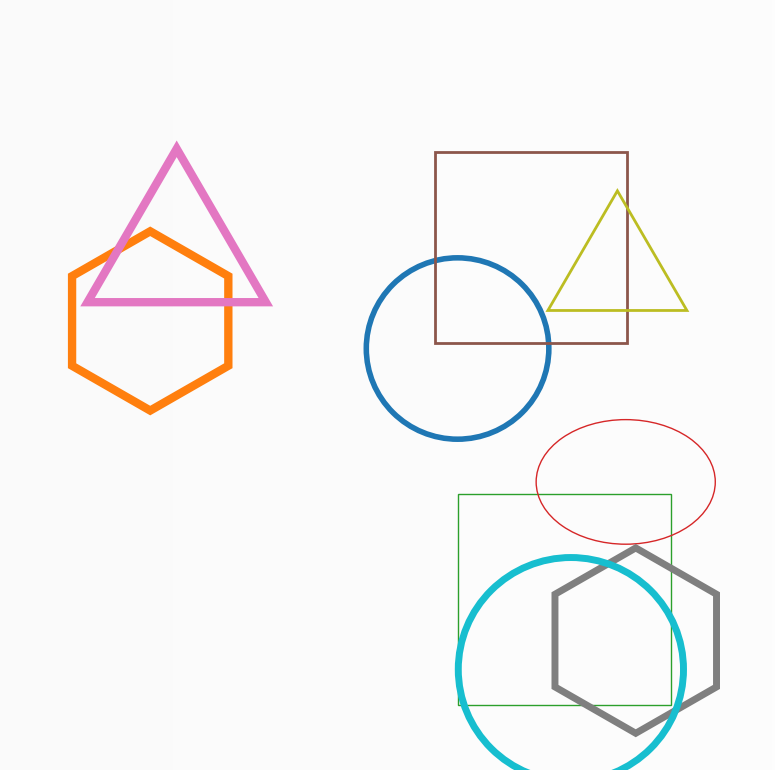[{"shape": "circle", "thickness": 2, "radius": 0.59, "center": [0.59, 0.547]}, {"shape": "hexagon", "thickness": 3, "radius": 0.58, "center": [0.194, 0.583]}, {"shape": "square", "thickness": 0.5, "radius": 0.68, "center": [0.728, 0.222]}, {"shape": "oval", "thickness": 0.5, "radius": 0.58, "center": [0.807, 0.374]}, {"shape": "square", "thickness": 1, "radius": 0.62, "center": [0.686, 0.678]}, {"shape": "triangle", "thickness": 3, "radius": 0.66, "center": [0.228, 0.674]}, {"shape": "hexagon", "thickness": 2.5, "radius": 0.6, "center": [0.82, 0.168]}, {"shape": "triangle", "thickness": 1, "radius": 0.52, "center": [0.797, 0.649]}, {"shape": "circle", "thickness": 2.5, "radius": 0.73, "center": [0.737, 0.131]}]